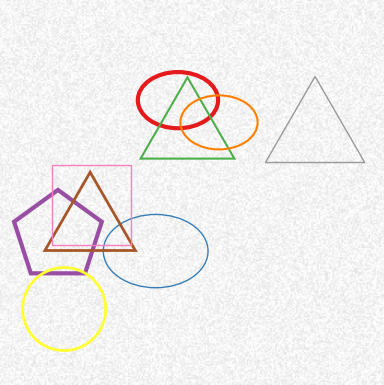[{"shape": "oval", "thickness": 3, "radius": 0.52, "center": [0.462, 0.74]}, {"shape": "oval", "thickness": 1, "radius": 0.68, "center": [0.404, 0.348]}, {"shape": "triangle", "thickness": 1.5, "radius": 0.7, "center": [0.487, 0.658]}, {"shape": "pentagon", "thickness": 3, "radius": 0.6, "center": [0.15, 0.387]}, {"shape": "oval", "thickness": 1.5, "radius": 0.5, "center": [0.569, 0.682]}, {"shape": "circle", "thickness": 2, "radius": 0.54, "center": [0.167, 0.197]}, {"shape": "triangle", "thickness": 2, "radius": 0.68, "center": [0.234, 0.417]}, {"shape": "square", "thickness": 1, "radius": 0.51, "center": [0.238, 0.468]}, {"shape": "triangle", "thickness": 1, "radius": 0.74, "center": [0.818, 0.652]}]